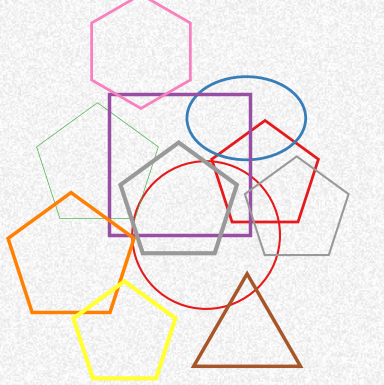[{"shape": "circle", "thickness": 1.5, "radius": 0.96, "center": [0.535, 0.39]}, {"shape": "pentagon", "thickness": 2, "radius": 0.73, "center": [0.688, 0.541]}, {"shape": "oval", "thickness": 2, "radius": 0.77, "center": [0.64, 0.693]}, {"shape": "pentagon", "thickness": 0.5, "radius": 0.83, "center": [0.253, 0.567]}, {"shape": "square", "thickness": 2.5, "radius": 0.92, "center": [0.466, 0.572]}, {"shape": "pentagon", "thickness": 2.5, "radius": 0.86, "center": [0.185, 0.328]}, {"shape": "pentagon", "thickness": 3, "radius": 0.7, "center": [0.323, 0.13]}, {"shape": "triangle", "thickness": 2.5, "radius": 0.8, "center": [0.642, 0.129]}, {"shape": "hexagon", "thickness": 2, "radius": 0.74, "center": [0.366, 0.866]}, {"shape": "pentagon", "thickness": 3, "radius": 0.79, "center": [0.464, 0.471]}, {"shape": "pentagon", "thickness": 1.5, "radius": 0.71, "center": [0.771, 0.452]}]